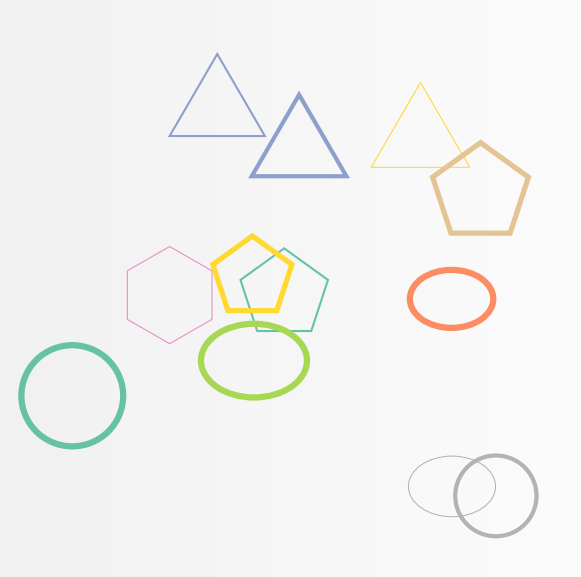[{"shape": "circle", "thickness": 3, "radius": 0.44, "center": [0.124, 0.314]}, {"shape": "pentagon", "thickness": 1, "radius": 0.4, "center": [0.489, 0.49]}, {"shape": "oval", "thickness": 3, "radius": 0.36, "center": [0.777, 0.482]}, {"shape": "triangle", "thickness": 2, "radius": 0.47, "center": [0.515, 0.741]}, {"shape": "triangle", "thickness": 1, "radius": 0.47, "center": [0.374, 0.811]}, {"shape": "hexagon", "thickness": 0.5, "radius": 0.42, "center": [0.292, 0.488]}, {"shape": "oval", "thickness": 3, "radius": 0.46, "center": [0.437, 0.375]}, {"shape": "triangle", "thickness": 0.5, "radius": 0.49, "center": [0.723, 0.758]}, {"shape": "pentagon", "thickness": 2.5, "radius": 0.36, "center": [0.434, 0.519]}, {"shape": "pentagon", "thickness": 2.5, "radius": 0.43, "center": [0.827, 0.666]}, {"shape": "circle", "thickness": 2, "radius": 0.35, "center": [0.853, 0.14]}, {"shape": "oval", "thickness": 0.5, "radius": 0.37, "center": [0.778, 0.157]}]